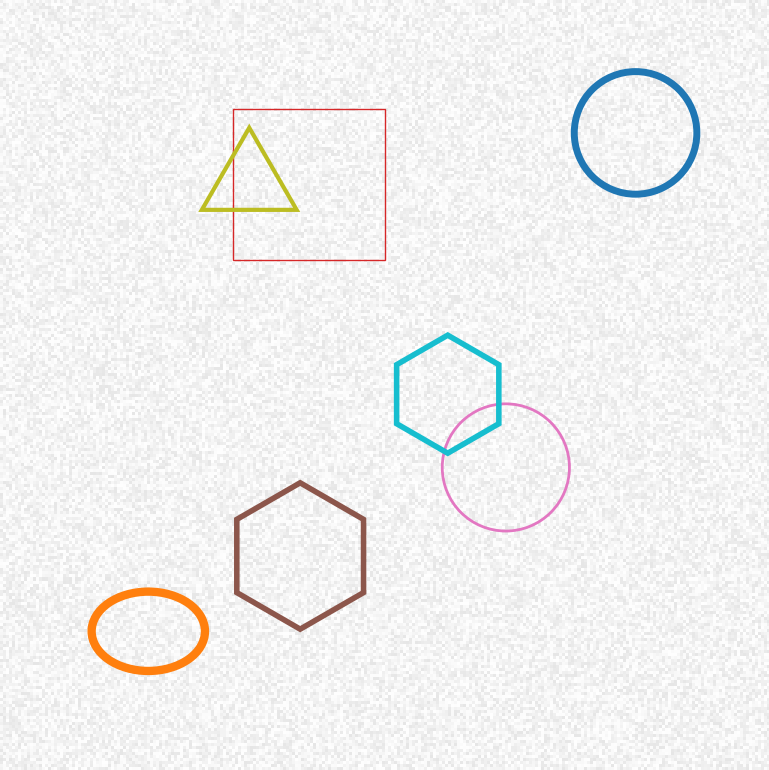[{"shape": "circle", "thickness": 2.5, "radius": 0.4, "center": [0.825, 0.827]}, {"shape": "oval", "thickness": 3, "radius": 0.37, "center": [0.193, 0.18]}, {"shape": "square", "thickness": 0.5, "radius": 0.49, "center": [0.401, 0.76]}, {"shape": "hexagon", "thickness": 2, "radius": 0.48, "center": [0.39, 0.278]}, {"shape": "circle", "thickness": 1, "radius": 0.41, "center": [0.657, 0.393]}, {"shape": "triangle", "thickness": 1.5, "radius": 0.36, "center": [0.324, 0.763]}, {"shape": "hexagon", "thickness": 2, "radius": 0.38, "center": [0.581, 0.488]}]